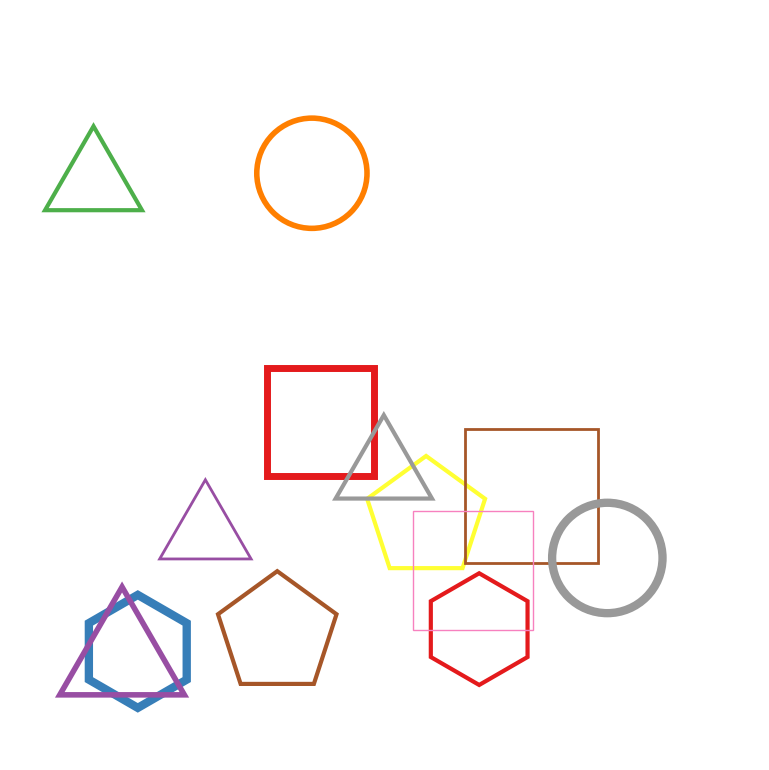[{"shape": "hexagon", "thickness": 1.5, "radius": 0.36, "center": [0.622, 0.183]}, {"shape": "square", "thickness": 2.5, "radius": 0.35, "center": [0.416, 0.452]}, {"shape": "hexagon", "thickness": 3, "radius": 0.37, "center": [0.179, 0.154]}, {"shape": "triangle", "thickness": 1.5, "radius": 0.36, "center": [0.121, 0.763]}, {"shape": "triangle", "thickness": 1, "radius": 0.34, "center": [0.267, 0.308]}, {"shape": "triangle", "thickness": 2, "radius": 0.47, "center": [0.159, 0.144]}, {"shape": "circle", "thickness": 2, "radius": 0.36, "center": [0.405, 0.775]}, {"shape": "pentagon", "thickness": 1.5, "radius": 0.4, "center": [0.553, 0.327]}, {"shape": "square", "thickness": 1, "radius": 0.43, "center": [0.691, 0.356]}, {"shape": "pentagon", "thickness": 1.5, "radius": 0.4, "center": [0.36, 0.177]}, {"shape": "square", "thickness": 0.5, "radius": 0.39, "center": [0.615, 0.259]}, {"shape": "triangle", "thickness": 1.5, "radius": 0.36, "center": [0.498, 0.389]}, {"shape": "circle", "thickness": 3, "radius": 0.36, "center": [0.789, 0.275]}]